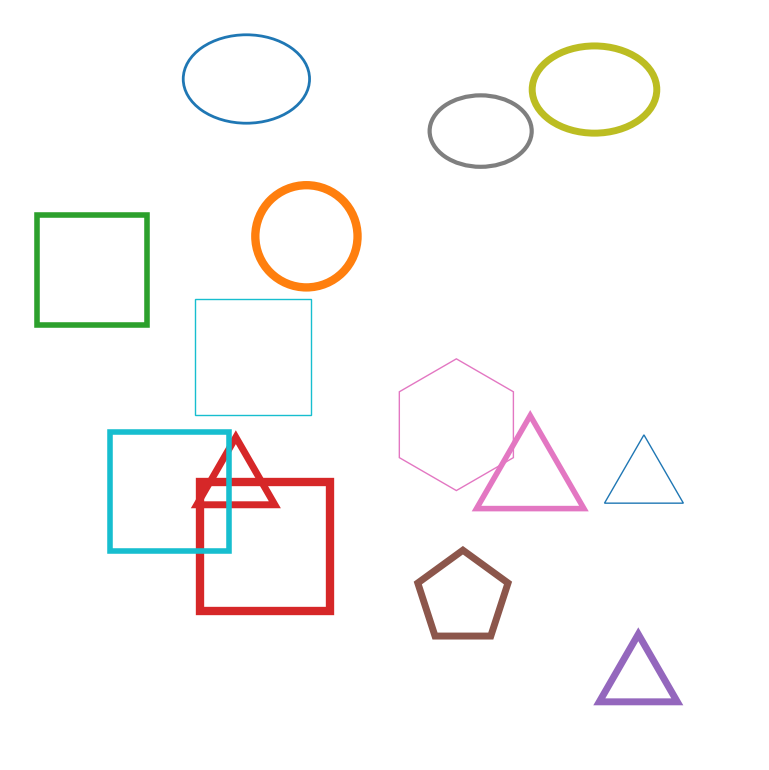[{"shape": "triangle", "thickness": 0.5, "radius": 0.3, "center": [0.836, 0.376]}, {"shape": "oval", "thickness": 1, "radius": 0.41, "center": [0.32, 0.897]}, {"shape": "circle", "thickness": 3, "radius": 0.33, "center": [0.398, 0.693]}, {"shape": "square", "thickness": 2, "radius": 0.36, "center": [0.12, 0.65]}, {"shape": "square", "thickness": 3, "radius": 0.42, "center": [0.344, 0.29]}, {"shape": "triangle", "thickness": 2.5, "radius": 0.29, "center": [0.306, 0.374]}, {"shape": "triangle", "thickness": 2.5, "radius": 0.29, "center": [0.829, 0.118]}, {"shape": "pentagon", "thickness": 2.5, "radius": 0.31, "center": [0.601, 0.224]}, {"shape": "triangle", "thickness": 2, "radius": 0.4, "center": [0.689, 0.38]}, {"shape": "hexagon", "thickness": 0.5, "radius": 0.43, "center": [0.593, 0.448]}, {"shape": "oval", "thickness": 1.5, "radius": 0.33, "center": [0.624, 0.83]}, {"shape": "oval", "thickness": 2.5, "radius": 0.4, "center": [0.772, 0.884]}, {"shape": "square", "thickness": 2, "radius": 0.39, "center": [0.22, 0.362]}, {"shape": "square", "thickness": 0.5, "radius": 0.38, "center": [0.328, 0.536]}]